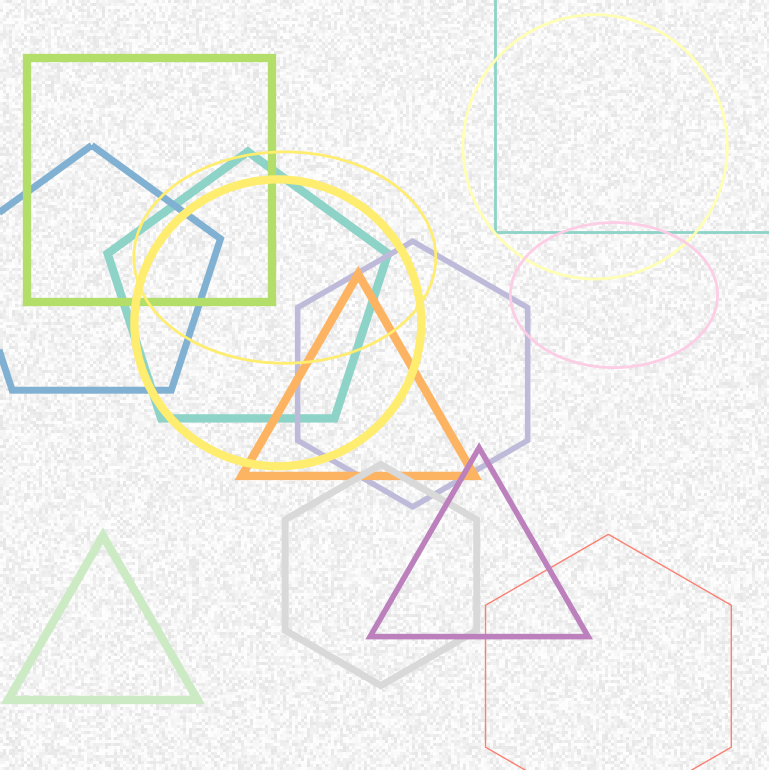[{"shape": "pentagon", "thickness": 3, "radius": 0.96, "center": [0.322, 0.612]}, {"shape": "square", "thickness": 1, "radius": 0.91, "center": [0.825, 0.881]}, {"shape": "circle", "thickness": 1, "radius": 0.86, "center": [0.773, 0.809]}, {"shape": "hexagon", "thickness": 2, "radius": 0.86, "center": [0.536, 0.514]}, {"shape": "hexagon", "thickness": 0.5, "radius": 0.92, "center": [0.79, 0.122]}, {"shape": "pentagon", "thickness": 2.5, "radius": 0.88, "center": [0.119, 0.635]}, {"shape": "triangle", "thickness": 3, "radius": 0.87, "center": [0.465, 0.469]}, {"shape": "square", "thickness": 3, "radius": 0.79, "center": [0.194, 0.766]}, {"shape": "oval", "thickness": 1, "radius": 0.67, "center": [0.797, 0.617]}, {"shape": "hexagon", "thickness": 2.5, "radius": 0.72, "center": [0.495, 0.253]}, {"shape": "triangle", "thickness": 2, "radius": 0.82, "center": [0.622, 0.255]}, {"shape": "triangle", "thickness": 3, "radius": 0.71, "center": [0.134, 0.162]}, {"shape": "circle", "thickness": 3, "radius": 0.93, "center": [0.361, 0.581]}, {"shape": "oval", "thickness": 1, "radius": 0.98, "center": [0.37, 0.665]}]